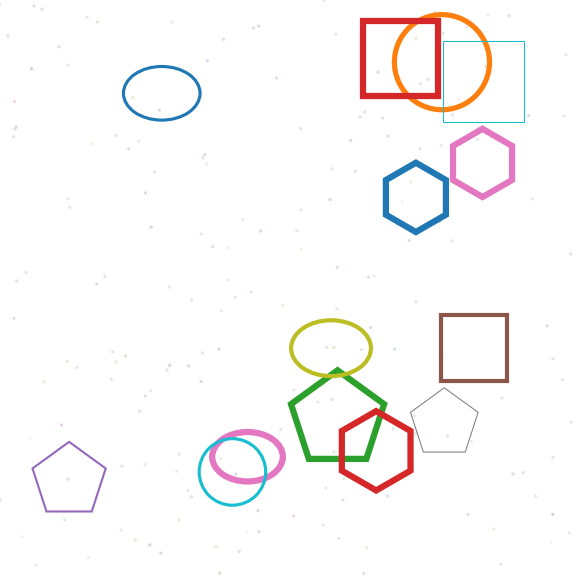[{"shape": "oval", "thickness": 1.5, "radius": 0.33, "center": [0.28, 0.838]}, {"shape": "hexagon", "thickness": 3, "radius": 0.3, "center": [0.72, 0.657]}, {"shape": "circle", "thickness": 2.5, "radius": 0.41, "center": [0.765, 0.891]}, {"shape": "pentagon", "thickness": 3, "radius": 0.42, "center": [0.585, 0.273]}, {"shape": "hexagon", "thickness": 3, "radius": 0.34, "center": [0.651, 0.219]}, {"shape": "square", "thickness": 3, "radius": 0.32, "center": [0.693, 0.898]}, {"shape": "pentagon", "thickness": 1, "radius": 0.33, "center": [0.12, 0.167]}, {"shape": "square", "thickness": 2, "radius": 0.29, "center": [0.821, 0.396]}, {"shape": "oval", "thickness": 3, "radius": 0.31, "center": [0.429, 0.208]}, {"shape": "hexagon", "thickness": 3, "radius": 0.3, "center": [0.836, 0.717]}, {"shape": "pentagon", "thickness": 0.5, "radius": 0.31, "center": [0.769, 0.266]}, {"shape": "oval", "thickness": 2, "radius": 0.35, "center": [0.573, 0.396]}, {"shape": "circle", "thickness": 1.5, "radius": 0.29, "center": [0.402, 0.182]}, {"shape": "square", "thickness": 0.5, "radius": 0.35, "center": [0.836, 0.858]}]